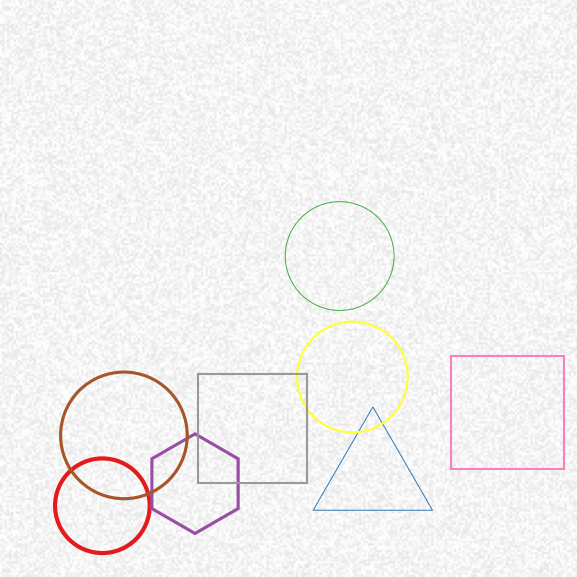[{"shape": "circle", "thickness": 2, "radius": 0.41, "center": [0.177, 0.123]}, {"shape": "triangle", "thickness": 0.5, "radius": 0.6, "center": [0.646, 0.175]}, {"shape": "circle", "thickness": 0.5, "radius": 0.47, "center": [0.588, 0.556]}, {"shape": "hexagon", "thickness": 1.5, "radius": 0.43, "center": [0.338, 0.162]}, {"shape": "circle", "thickness": 1, "radius": 0.48, "center": [0.61, 0.346]}, {"shape": "circle", "thickness": 1.5, "radius": 0.55, "center": [0.215, 0.245]}, {"shape": "square", "thickness": 1, "radius": 0.49, "center": [0.879, 0.284]}, {"shape": "square", "thickness": 1, "radius": 0.47, "center": [0.438, 0.257]}]